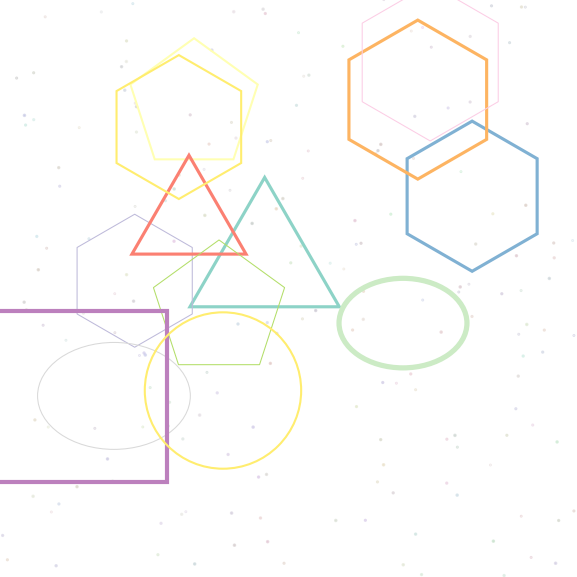[{"shape": "triangle", "thickness": 1.5, "radius": 0.75, "center": [0.458, 0.543]}, {"shape": "pentagon", "thickness": 1, "radius": 0.58, "center": [0.336, 0.817]}, {"shape": "hexagon", "thickness": 0.5, "radius": 0.58, "center": [0.233, 0.513]}, {"shape": "triangle", "thickness": 1.5, "radius": 0.57, "center": [0.327, 0.616]}, {"shape": "hexagon", "thickness": 1.5, "radius": 0.65, "center": [0.818, 0.659]}, {"shape": "hexagon", "thickness": 1.5, "radius": 0.69, "center": [0.723, 0.827]}, {"shape": "pentagon", "thickness": 0.5, "radius": 0.6, "center": [0.379, 0.464]}, {"shape": "hexagon", "thickness": 0.5, "radius": 0.68, "center": [0.745, 0.891]}, {"shape": "oval", "thickness": 0.5, "radius": 0.66, "center": [0.197, 0.314]}, {"shape": "square", "thickness": 2, "radius": 0.74, "center": [0.142, 0.313]}, {"shape": "oval", "thickness": 2.5, "radius": 0.55, "center": [0.698, 0.44]}, {"shape": "circle", "thickness": 1, "radius": 0.68, "center": [0.386, 0.323]}, {"shape": "hexagon", "thickness": 1, "radius": 0.62, "center": [0.31, 0.779]}]